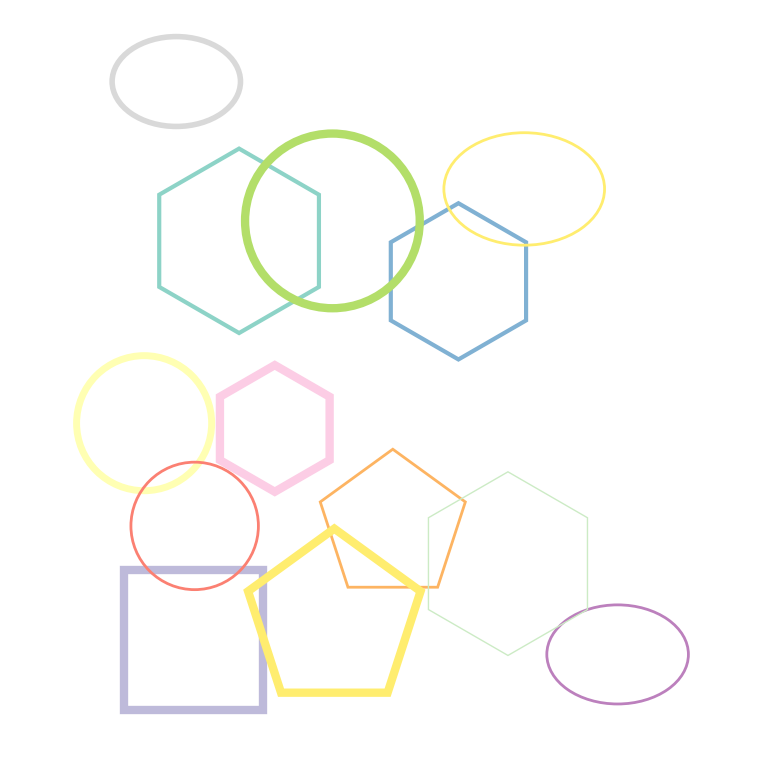[{"shape": "hexagon", "thickness": 1.5, "radius": 0.6, "center": [0.31, 0.687]}, {"shape": "circle", "thickness": 2.5, "radius": 0.44, "center": [0.187, 0.45]}, {"shape": "square", "thickness": 3, "radius": 0.45, "center": [0.251, 0.169]}, {"shape": "circle", "thickness": 1, "radius": 0.41, "center": [0.253, 0.317]}, {"shape": "hexagon", "thickness": 1.5, "radius": 0.51, "center": [0.595, 0.635]}, {"shape": "pentagon", "thickness": 1, "radius": 0.5, "center": [0.51, 0.318]}, {"shape": "circle", "thickness": 3, "radius": 0.57, "center": [0.432, 0.713]}, {"shape": "hexagon", "thickness": 3, "radius": 0.41, "center": [0.357, 0.444]}, {"shape": "oval", "thickness": 2, "radius": 0.42, "center": [0.229, 0.894]}, {"shape": "oval", "thickness": 1, "radius": 0.46, "center": [0.802, 0.15]}, {"shape": "hexagon", "thickness": 0.5, "radius": 0.6, "center": [0.66, 0.268]}, {"shape": "oval", "thickness": 1, "radius": 0.52, "center": [0.681, 0.755]}, {"shape": "pentagon", "thickness": 3, "radius": 0.59, "center": [0.434, 0.196]}]